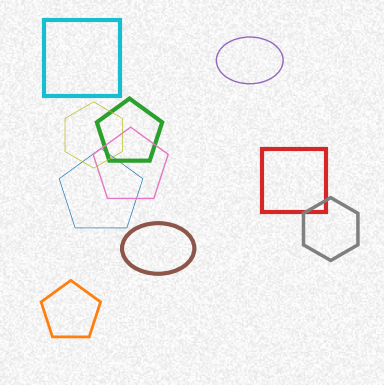[{"shape": "pentagon", "thickness": 0.5, "radius": 0.57, "center": [0.262, 0.5]}, {"shape": "pentagon", "thickness": 2, "radius": 0.41, "center": [0.184, 0.191]}, {"shape": "pentagon", "thickness": 3, "radius": 0.45, "center": [0.336, 0.655]}, {"shape": "square", "thickness": 3, "radius": 0.41, "center": [0.764, 0.531]}, {"shape": "oval", "thickness": 1, "radius": 0.43, "center": [0.649, 0.843]}, {"shape": "oval", "thickness": 3, "radius": 0.47, "center": [0.411, 0.355]}, {"shape": "pentagon", "thickness": 1, "radius": 0.51, "center": [0.339, 0.567]}, {"shape": "hexagon", "thickness": 2.5, "radius": 0.41, "center": [0.859, 0.405]}, {"shape": "hexagon", "thickness": 0.5, "radius": 0.43, "center": [0.243, 0.649]}, {"shape": "square", "thickness": 3, "radius": 0.49, "center": [0.214, 0.85]}]